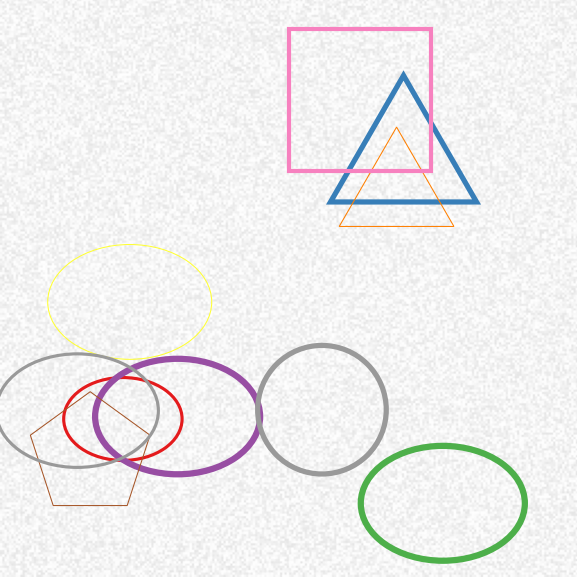[{"shape": "oval", "thickness": 1.5, "radius": 0.51, "center": [0.213, 0.274]}, {"shape": "triangle", "thickness": 2.5, "radius": 0.73, "center": [0.699, 0.722]}, {"shape": "oval", "thickness": 3, "radius": 0.71, "center": [0.767, 0.128]}, {"shape": "oval", "thickness": 3, "radius": 0.71, "center": [0.308, 0.278]}, {"shape": "triangle", "thickness": 0.5, "radius": 0.57, "center": [0.687, 0.664]}, {"shape": "oval", "thickness": 0.5, "radius": 0.71, "center": [0.225, 0.476]}, {"shape": "pentagon", "thickness": 0.5, "radius": 0.54, "center": [0.156, 0.212]}, {"shape": "square", "thickness": 2, "radius": 0.61, "center": [0.624, 0.826]}, {"shape": "circle", "thickness": 2.5, "radius": 0.56, "center": [0.558, 0.29]}, {"shape": "oval", "thickness": 1.5, "radius": 0.7, "center": [0.134, 0.288]}]